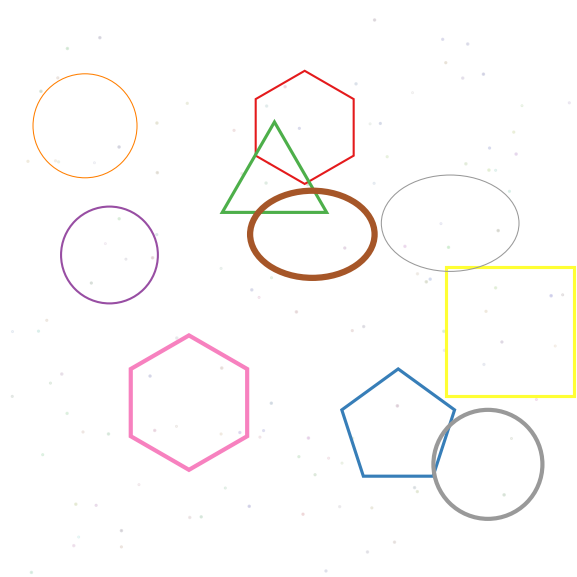[{"shape": "hexagon", "thickness": 1, "radius": 0.49, "center": [0.528, 0.779]}, {"shape": "pentagon", "thickness": 1.5, "radius": 0.51, "center": [0.69, 0.258]}, {"shape": "triangle", "thickness": 1.5, "radius": 0.52, "center": [0.475, 0.684]}, {"shape": "circle", "thickness": 1, "radius": 0.42, "center": [0.19, 0.558]}, {"shape": "circle", "thickness": 0.5, "radius": 0.45, "center": [0.147, 0.781]}, {"shape": "square", "thickness": 1.5, "radius": 0.56, "center": [0.883, 0.425]}, {"shape": "oval", "thickness": 3, "radius": 0.54, "center": [0.541, 0.593]}, {"shape": "hexagon", "thickness": 2, "radius": 0.58, "center": [0.327, 0.302]}, {"shape": "oval", "thickness": 0.5, "radius": 0.6, "center": [0.78, 0.613]}, {"shape": "circle", "thickness": 2, "radius": 0.47, "center": [0.845, 0.195]}]